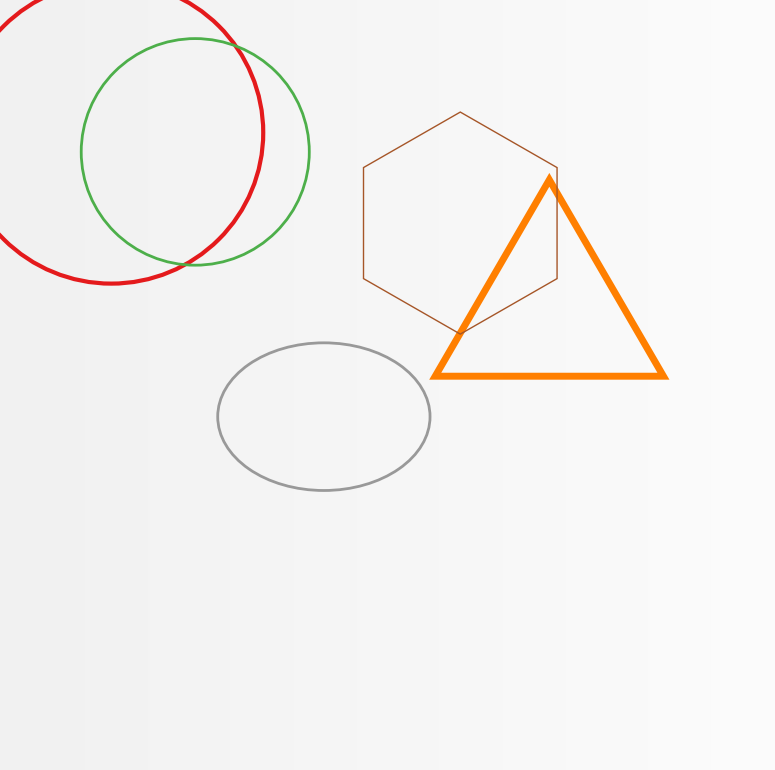[{"shape": "circle", "thickness": 1.5, "radius": 0.98, "center": [0.144, 0.828]}, {"shape": "circle", "thickness": 1, "radius": 0.74, "center": [0.252, 0.803]}, {"shape": "triangle", "thickness": 2.5, "radius": 0.85, "center": [0.709, 0.596]}, {"shape": "hexagon", "thickness": 0.5, "radius": 0.72, "center": [0.594, 0.71]}, {"shape": "oval", "thickness": 1, "radius": 0.68, "center": [0.418, 0.459]}]